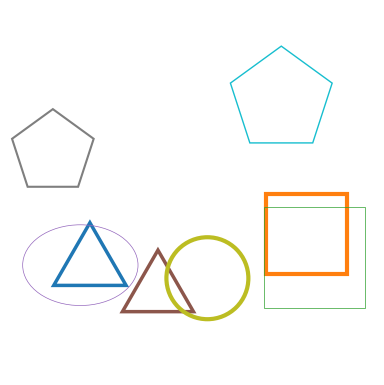[{"shape": "triangle", "thickness": 2.5, "radius": 0.54, "center": [0.234, 0.313]}, {"shape": "square", "thickness": 3, "radius": 0.52, "center": [0.796, 0.392]}, {"shape": "square", "thickness": 0.5, "radius": 0.66, "center": [0.816, 0.331]}, {"shape": "oval", "thickness": 0.5, "radius": 0.75, "center": [0.209, 0.311]}, {"shape": "triangle", "thickness": 2.5, "radius": 0.53, "center": [0.41, 0.244]}, {"shape": "pentagon", "thickness": 1.5, "radius": 0.56, "center": [0.137, 0.605]}, {"shape": "circle", "thickness": 3, "radius": 0.53, "center": [0.539, 0.277]}, {"shape": "pentagon", "thickness": 1, "radius": 0.69, "center": [0.731, 0.741]}]